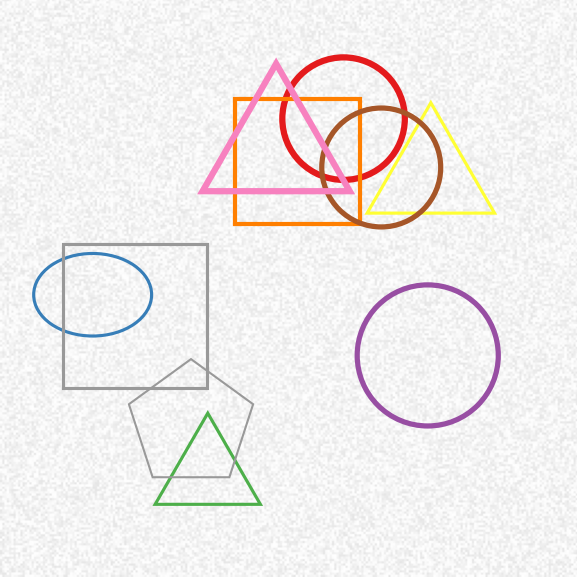[{"shape": "circle", "thickness": 3, "radius": 0.53, "center": [0.595, 0.794]}, {"shape": "oval", "thickness": 1.5, "radius": 0.51, "center": [0.16, 0.489]}, {"shape": "triangle", "thickness": 1.5, "radius": 0.53, "center": [0.36, 0.178]}, {"shape": "circle", "thickness": 2.5, "radius": 0.61, "center": [0.741, 0.384]}, {"shape": "square", "thickness": 2, "radius": 0.54, "center": [0.515, 0.719]}, {"shape": "triangle", "thickness": 1.5, "radius": 0.64, "center": [0.746, 0.694]}, {"shape": "circle", "thickness": 2.5, "radius": 0.51, "center": [0.66, 0.709]}, {"shape": "triangle", "thickness": 3, "radius": 0.74, "center": [0.478, 0.742]}, {"shape": "square", "thickness": 1.5, "radius": 0.62, "center": [0.234, 0.453]}, {"shape": "pentagon", "thickness": 1, "radius": 0.57, "center": [0.331, 0.264]}]